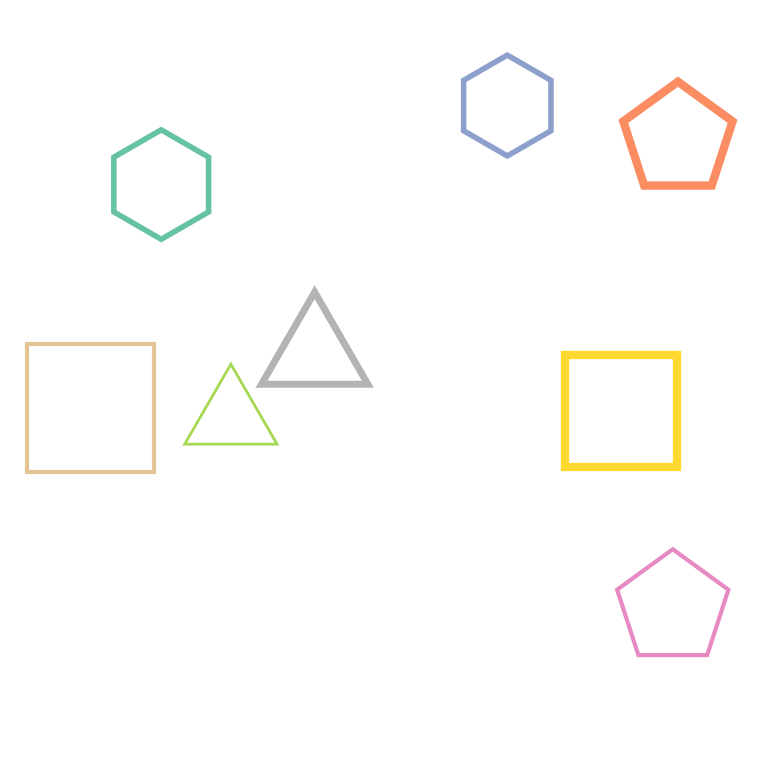[{"shape": "hexagon", "thickness": 2, "radius": 0.36, "center": [0.209, 0.76]}, {"shape": "pentagon", "thickness": 3, "radius": 0.37, "center": [0.88, 0.819]}, {"shape": "hexagon", "thickness": 2, "radius": 0.33, "center": [0.659, 0.863]}, {"shape": "pentagon", "thickness": 1.5, "radius": 0.38, "center": [0.874, 0.211]}, {"shape": "triangle", "thickness": 1, "radius": 0.35, "center": [0.3, 0.458]}, {"shape": "square", "thickness": 3, "radius": 0.36, "center": [0.806, 0.466]}, {"shape": "square", "thickness": 1.5, "radius": 0.41, "center": [0.118, 0.47]}, {"shape": "triangle", "thickness": 2.5, "radius": 0.4, "center": [0.409, 0.541]}]